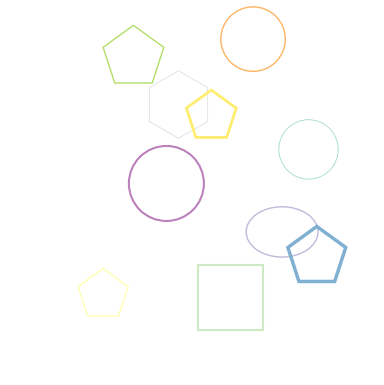[{"shape": "circle", "thickness": 0.5, "radius": 0.39, "center": [0.801, 0.612]}, {"shape": "pentagon", "thickness": 1, "radius": 0.34, "center": [0.268, 0.234]}, {"shape": "oval", "thickness": 1, "radius": 0.47, "center": [0.733, 0.398]}, {"shape": "pentagon", "thickness": 2.5, "radius": 0.4, "center": [0.823, 0.333]}, {"shape": "circle", "thickness": 1, "radius": 0.42, "center": [0.657, 0.898]}, {"shape": "pentagon", "thickness": 1, "radius": 0.41, "center": [0.347, 0.851]}, {"shape": "hexagon", "thickness": 0.5, "radius": 0.44, "center": [0.464, 0.729]}, {"shape": "circle", "thickness": 1.5, "radius": 0.49, "center": [0.432, 0.523]}, {"shape": "square", "thickness": 1.5, "radius": 0.42, "center": [0.599, 0.228]}, {"shape": "pentagon", "thickness": 2, "radius": 0.34, "center": [0.549, 0.698]}]